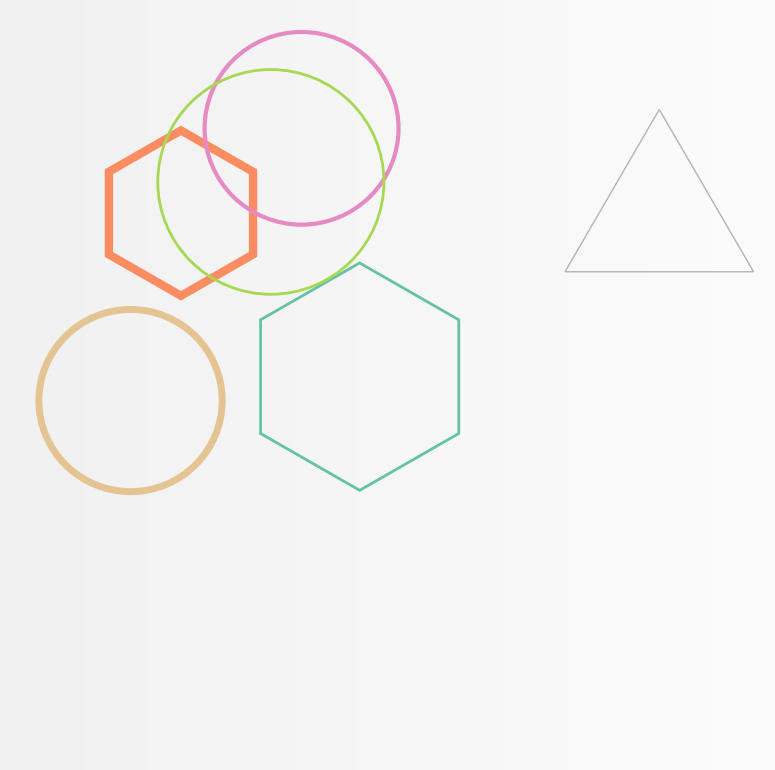[{"shape": "hexagon", "thickness": 1, "radius": 0.74, "center": [0.464, 0.511]}, {"shape": "hexagon", "thickness": 3, "radius": 0.54, "center": [0.234, 0.723]}, {"shape": "circle", "thickness": 1.5, "radius": 0.63, "center": [0.389, 0.833]}, {"shape": "circle", "thickness": 1, "radius": 0.73, "center": [0.35, 0.764]}, {"shape": "circle", "thickness": 2.5, "radius": 0.59, "center": [0.168, 0.48]}, {"shape": "triangle", "thickness": 0.5, "radius": 0.7, "center": [0.851, 0.717]}]